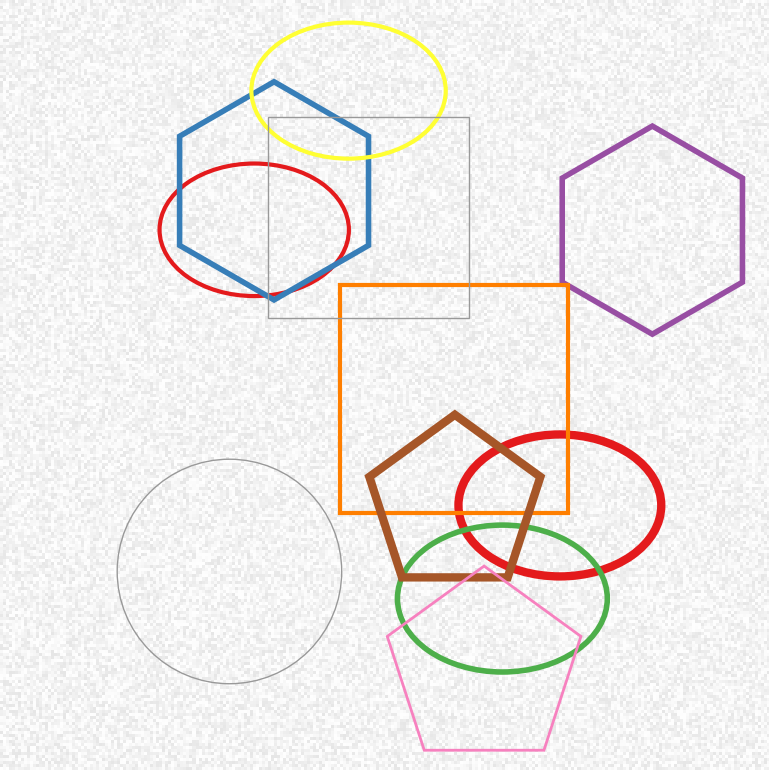[{"shape": "oval", "thickness": 3, "radius": 0.66, "center": [0.727, 0.344]}, {"shape": "oval", "thickness": 1.5, "radius": 0.61, "center": [0.33, 0.702]}, {"shape": "hexagon", "thickness": 2, "radius": 0.71, "center": [0.356, 0.752]}, {"shape": "oval", "thickness": 2, "radius": 0.68, "center": [0.652, 0.223]}, {"shape": "hexagon", "thickness": 2, "radius": 0.68, "center": [0.847, 0.701]}, {"shape": "square", "thickness": 1.5, "radius": 0.74, "center": [0.59, 0.482]}, {"shape": "oval", "thickness": 1.5, "radius": 0.63, "center": [0.453, 0.882]}, {"shape": "pentagon", "thickness": 3, "radius": 0.58, "center": [0.591, 0.345]}, {"shape": "pentagon", "thickness": 1, "radius": 0.66, "center": [0.629, 0.133]}, {"shape": "square", "thickness": 0.5, "radius": 0.65, "center": [0.478, 0.718]}, {"shape": "circle", "thickness": 0.5, "radius": 0.73, "center": [0.298, 0.258]}]